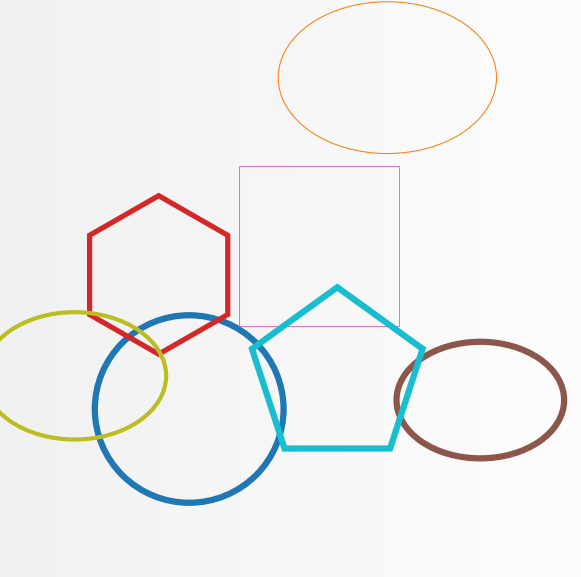[{"shape": "circle", "thickness": 3, "radius": 0.81, "center": [0.325, 0.291]}, {"shape": "oval", "thickness": 0.5, "radius": 0.94, "center": [0.666, 0.865]}, {"shape": "hexagon", "thickness": 2.5, "radius": 0.69, "center": [0.273, 0.523]}, {"shape": "oval", "thickness": 3, "radius": 0.72, "center": [0.826, 0.306]}, {"shape": "square", "thickness": 0.5, "radius": 0.69, "center": [0.549, 0.574]}, {"shape": "oval", "thickness": 2, "radius": 0.79, "center": [0.128, 0.348]}, {"shape": "pentagon", "thickness": 3, "radius": 0.77, "center": [0.58, 0.347]}]